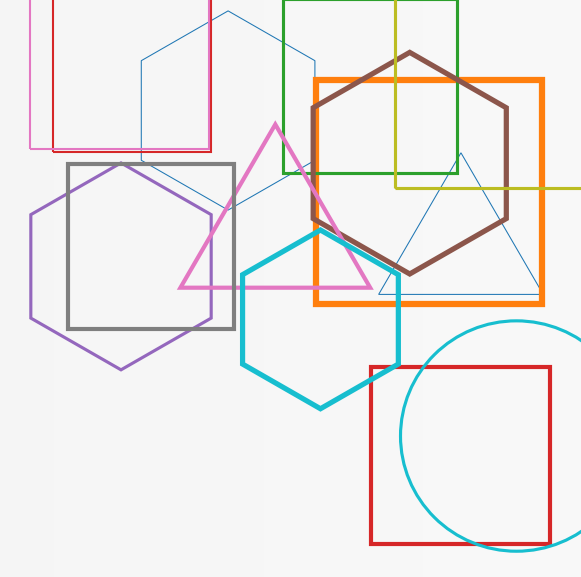[{"shape": "hexagon", "thickness": 0.5, "radius": 0.86, "center": [0.392, 0.808]}, {"shape": "triangle", "thickness": 0.5, "radius": 0.82, "center": [0.793, 0.571]}, {"shape": "square", "thickness": 3, "radius": 0.97, "center": [0.738, 0.667]}, {"shape": "square", "thickness": 1.5, "radius": 0.75, "center": [0.637, 0.85]}, {"shape": "square", "thickness": 2, "radius": 0.77, "center": [0.792, 0.211]}, {"shape": "square", "thickness": 1, "radius": 0.68, "center": [0.226, 0.872]}, {"shape": "hexagon", "thickness": 1.5, "radius": 0.9, "center": [0.208, 0.538]}, {"shape": "hexagon", "thickness": 2.5, "radius": 0.96, "center": [0.705, 0.717]}, {"shape": "square", "thickness": 1, "radius": 0.77, "center": [0.206, 0.896]}, {"shape": "triangle", "thickness": 2, "radius": 0.94, "center": [0.474, 0.595]}, {"shape": "square", "thickness": 2, "radius": 0.71, "center": [0.259, 0.573]}, {"shape": "square", "thickness": 1.5, "radius": 0.93, "center": [0.867, 0.861]}, {"shape": "hexagon", "thickness": 2.5, "radius": 0.77, "center": [0.551, 0.446]}, {"shape": "circle", "thickness": 1.5, "radius": 1.0, "center": [0.889, 0.244]}]